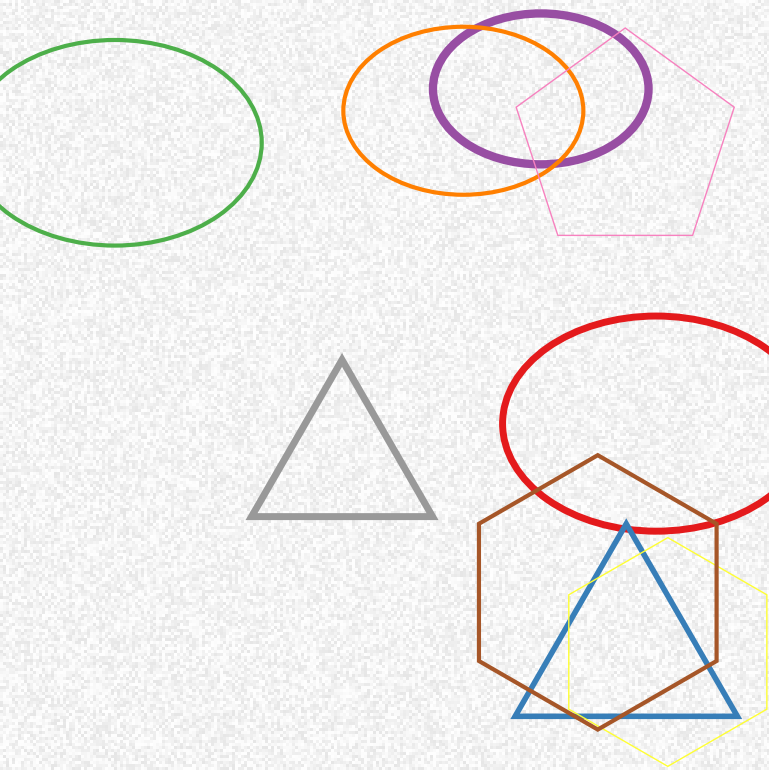[{"shape": "oval", "thickness": 2.5, "radius": 1.0, "center": [0.852, 0.45]}, {"shape": "triangle", "thickness": 2, "radius": 0.83, "center": [0.813, 0.153]}, {"shape": "oval", "thickness": 1.5, "radius": 0.95, "center": [0.149, 0.815]}, {"shape": "oval", "thickness": 3, "radius": 0.7, "center": [0.702, 0.885]}, {"shape": "oval", "thickness": 1.5, "radius": 0.78, "center": [0.602, 0.856]}, {"shape": "hexagon", "thickness": 0.5, "radius": 0.74, "center": [0.867, 0.153]}, {"shape": "hexagon", "thickness": 1.5, "radius": 0.89, "center": [0.776, 0.231]}, {"shape": "pentagon", "thickness": 0.5, "radius": 0.74, "center": [0.812, 0.815]}, {"shape": "triangle", "thickness": 2.5, "radius": 0.68, "center": [0.444, 0.397]}]